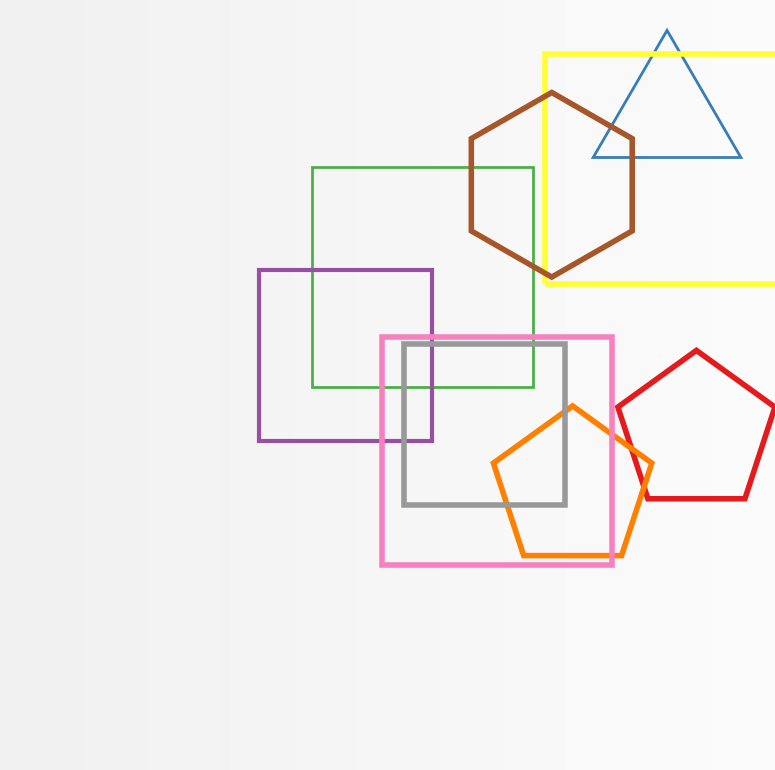[{"shape": "pentagon", "thickness": 2, "radius": 0.53, "center": [0.899, 0.438]}, {"shape": "triangle", "thickness": 1, "radius": 0.55, "center": [0.861, 0.85]}, {"shape": "square", "thickness": 1, "radius": 0.71, "center": [0.545, 0.64]}, {"shape": "square", "thickness": 1.5, "radius": 0.56, "center": [0.446, 0.538]}, {"shape": "pentagon", "thickness": 2, "radius": 0.54, "center": [0.739, 0.365]}, {"shape": "square", "thickness": 2, "radius": 0.75, "center": [0.853, 0.78]}, {"shape": "hexagon", "thickness": 2, "radius": 0.6, "center": [0.712, 0.76]}, {"shape": "square", "thickness": 2, "radius": 0.74, "center": [0.641, 0.414]}, {"shape": "square", "thickness": 2, "radius": 0.52, "center": [0.625, 0.449]}]